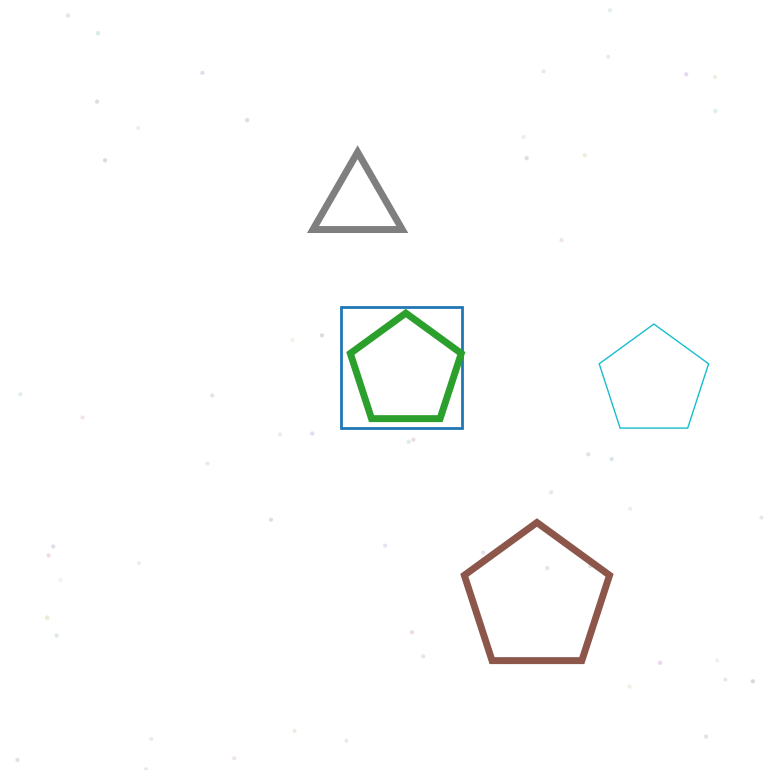[{"shape": "square", "thickness": 1, "radius": 0.39, "center": [0.521, 0.523]}, {"shape": "pentagon", "thickness": 2.5, "radius": 0.38, "center": [0.527, 0.518]}, {"shape": "pentagon", "thickness": 2.5, "radius": 0.5, "center": [0.697, 0.222]}, {"shape": "triangle", "thickness": 2.5, "radius": 0.33, "center": [0.464, 0.735]}, {"shape": "pentagon", "thickness": 0.5, "radius": 0.37, "center": [0.849, 0.504]}]